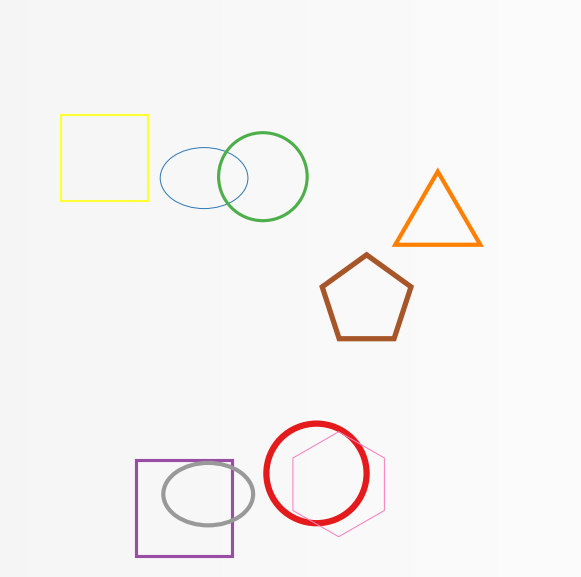[{"shape": "circle", "thickness": 3, "radius": 0.43, "center": [0.545, 0.179]}, {"shape": "oval", "thickness": 0.5, "radius": 0.38, "center": [0.351, 0.691]}, {"shape": "circle", "thickness": 1.5, "radius": 0.38, "center": [0.452, 0.693]}, {"shape": "square", "thickness": 1.5, "radius": 0.42, "center": [0.316, 0.119]}, {"shape": "triangle", "thickness": 2, "radius": 0.42, "center": [0.753, 0.618]}, {"shape": "square", "thickness": 1, "radius": 0.37, "center": [0.18, 0.725]}, {"shape": "pentagon", "thickness": 2.5, "radius": 0.4, "center": [0.631, 0.478]}, {"shape": "hexagon", "thickness": 0.5, "radius": 0.45, "center": [0.583, 0.161]}, {"shape": "oval", "thickness": 2, "radius": 0.39, "center": [0.358, 0.143]}]